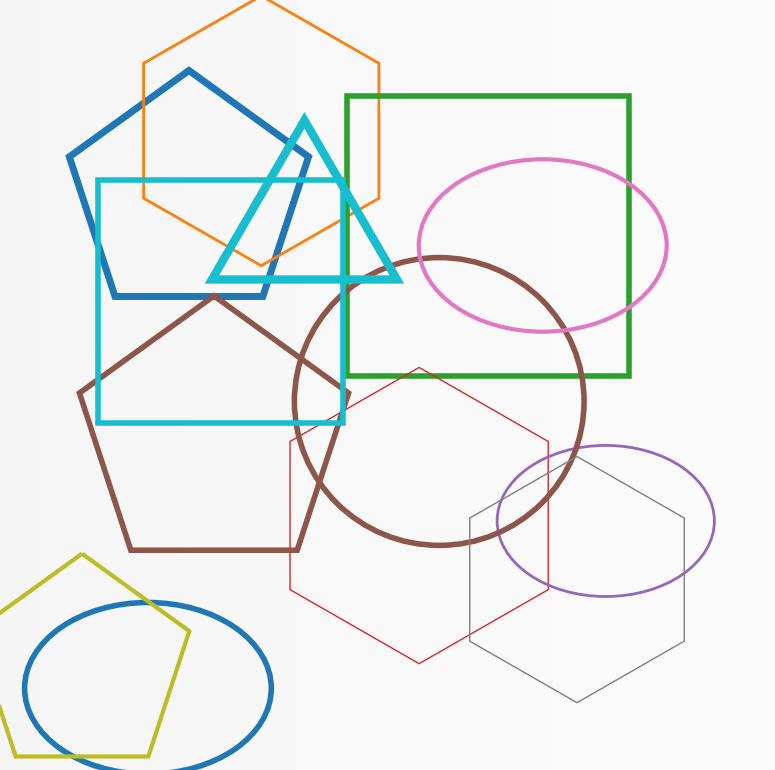[{"shape": "pentagon", "thickness": 2.5, "radius": 0.81, "center": [0.244, 0.746]}, {"shape": "oval", "thickness": 2, "radius": 0.8, "center": [0.191, 0.106]}, {"shape": "hexagon", "thickness": 1, "radius": 0.88, "center": [0.337, 0.83]}, {"shape": "square", "thickness": 2, "radius": 0.91, "center": [0.63, 0.694]}, {"shape": "hexagon", "thickness": 0.5, "radius": 0.96, "center": [0.541, 0.33]}, {"shape": "oval", "thickness": 1, "radius": 0.7, "center": [0.782, 0.323]}, {"shape": "pentagon", "thickness": 2, "radius": 0.91, "center": [0.276, 0.433]}, {"shape": "circle", "thickness": 2, "radius": 0.93, "center": [0.567, 0.479]}, {"shape": "oval", "thickness": 1.5, "radius": 0.8, "center": [0.7, 0.681]}, {"shape": "hexagon", "thickness": 0.5, "radius": 0.8, "center": [0.745, 0.247]}, {"shape": "pentagon", "thickness": 1.5, "radius": 0.73, "center": [0.106, 0.135]}, {"shape": "triangle", "thickness": 3, "radius": 0.69, "center": [0.393, 0.706]}, {"shape": "square", "thickness": 2, "radius": 0.79, "center": [0.285, 0.608]}]